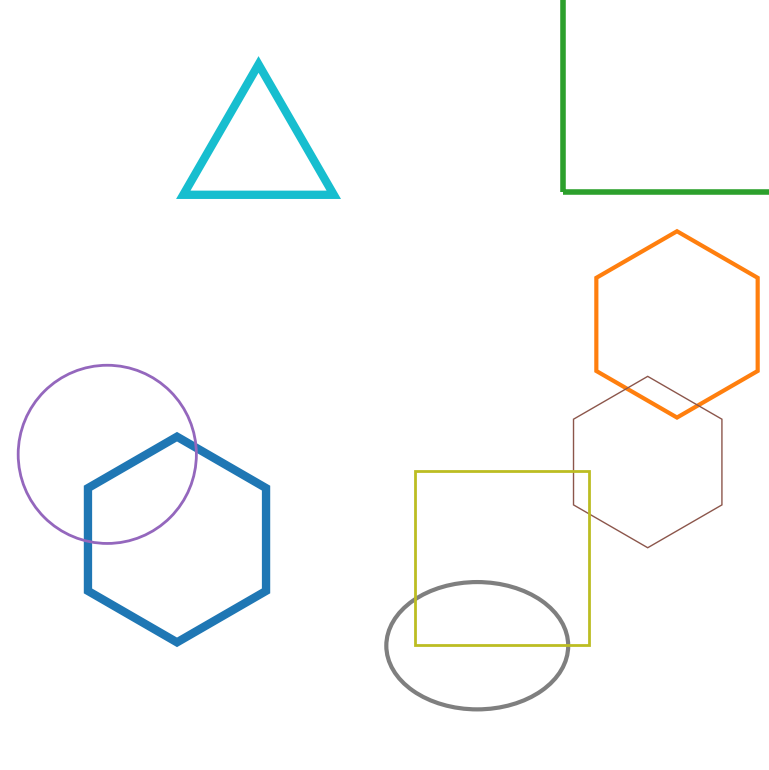[{"shape": "hexagon", "thickness": 3, "radius": 0.67, "center": [0.23, 0.299]}, {"shape": "hexagon", "thickness": 1.5, "radius": 0.6, "center": [0.879, 0.579]}, {"shape": "square", "thickness": 2, "radius": 0.7, "center": [0.871, 0.891]}, {"shape": "circle", "thickness": 1, "radius": 0.58, "center": [0.139, 0.41]}, {"shape": "hexagon", "thickness": 0.5, "radius": 0.56, "center": [0.841, 0.4]}, {"shape": "oval", "thickness": 1.5, "radius": 0.59, "center": [0.62, 0.161]}, {"shape": "square", "thickness": 1, "radius": 0.56, "center": [0.652, 0.275]}, {"shape": "triangle", "thickness": 3, "radius": 0.56, "center": [0.336, 0.803]}]